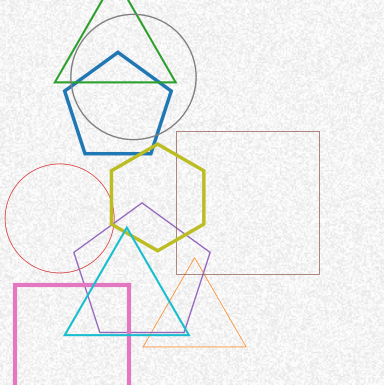[{"shape": "pentagon", "thickness": 2.5, "radius": 0.73, "center": [0.306, 0.719]}, {"shape": "triangle", "thickness": 0.5, "radius": 0.77, "center": [0.505, 0.176]}, {"shape": "triangle", "thickness": 1.5, "radius": 0.91, "center": [0.299, 0.877]}, {"shape": "circle", "thickness": 0.5, "radius": 0.71, "center": [0.155, 0.433]}, {"shape": "pentagon", "thickness": 1, "radius": 0.93, "center": [0.369, 0.287]}, {"shape": "square", "thickness": 0.5, "radius": 0.93, "center": [0.644, 0.475]}, {"shape": "square", "thickness": 3, "radius": 0.74, "center": [0.187, 0.113]}, {"shape": "circle", "thickness": 1, "radius": 0.81, "center": [0.347, 0.8]}, {"shape": "hexagon", "thickness": 2.5, "radius": 0.69, "center": [0.409, 0.487]}, {"shape": "triangle", "thickness": 1.5, "radius": 0.93, "center": [0.329, 0.223]}]